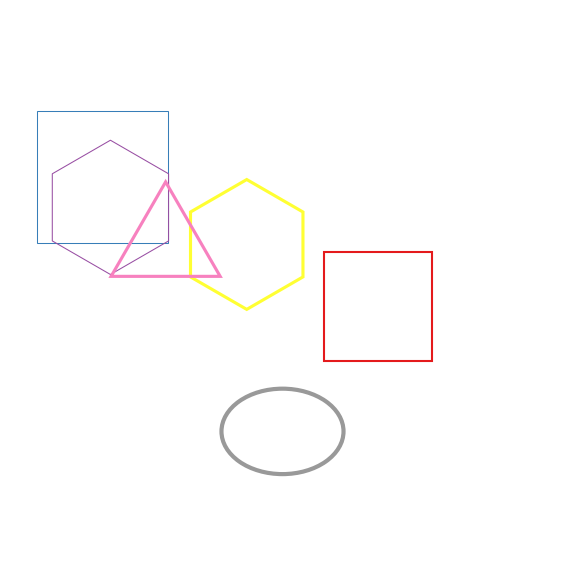[{"shape": "square", "thickness": 1, "radius": 0.47, "center": [0.655, 0.468]}, {"shape": "square", "thickness": 0.5, "radius": 0.57, "center": [0.178, 0.692]}, {"shape": "hexagon", "thickness": 0.5, "radius": 0.58, "center": [0.191, 0.64]}, {"shape": "hexagon", "thickness": 1.5, "radius": 0.56, "center": [0.427, 0.576]}, {"shape": "triangle", "thickness": 1.5, "radius": 0.55, "center": [0.287, 0.575]}, {"shape": "oval", "thickness": 2, "radius": 0.53, "center": [0.489, 0.252]}]